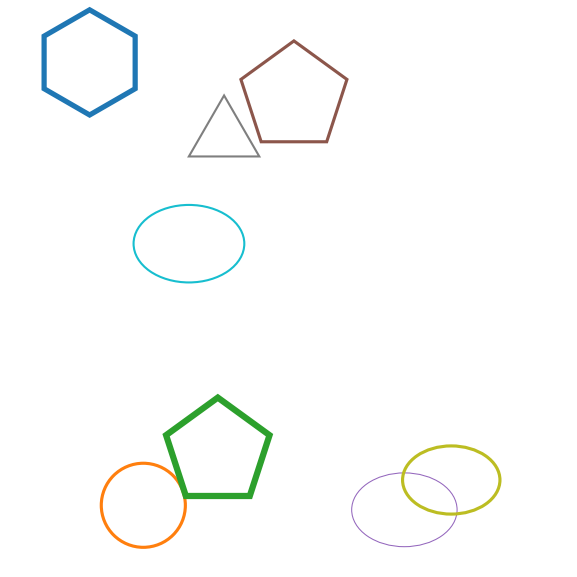[{"shape": "hexagon", "thickness": 2.5, "radius": 0.46, "center": [0.155, 0.891]}, {"shape": "circle", "thickness": 1.5, "radius": 0.36, "center": [0.248, 0.124]}, {"shape": "pentagon", "thickness": 3, "radius": 0.47, "center": [0.377, 0.216]}, {"shape": "oval", "thickness": 0.5, "radius": 0.46, "center": [0.7, 0.116]}, {"shape": "pentagon", "thickness": 1.5, "radius": 0.48, "center": [0.509, 0.832]}, {"shape": "triangle", "thickness": 1, "radius": 0.35, "center": [0.388, 0.763]}, {"shape": "oval", "thickness": 1.5, "radius": 0.42, "center": [0.781, 0.168]}, {"shape": "oval", "thickness": 1, "radius": 0.48, "center": [0.327, 0.577]}]